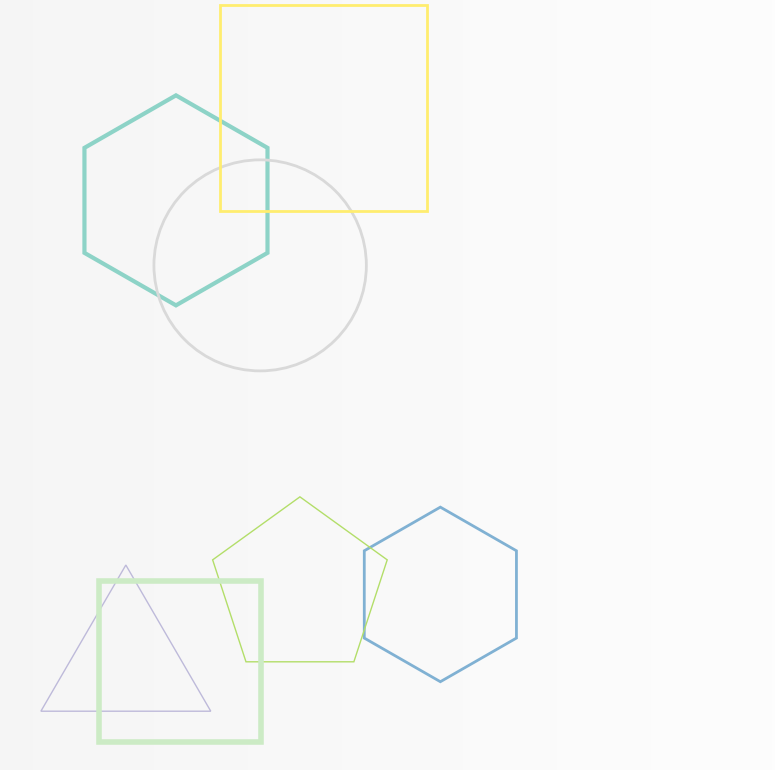[{"shape": "hexagon", "thickness": 1.5, "radius": 0.68, "center": [0.227, 0.74]}, {"shape": "triangle", "thickness": 0.5, "radius": 0.63, "center": [0.162, 0.14]}, {"shape": "hexagon", "thickness": 1, "radius": 0.57, "center": [0.568, 0.228]}, {"shape": "pentagon", "thickness": 0.5, "radius": 0.59, "center": [0.387, 0.236]}, {"shape": "circle", "thickness": 1, "radius": 0.69, "center": [0.336, 0.655]}, {"shape": "square", "thickness": 2, "radius": 0.52, "center": [0.232, 0.141]}, {"shape": "square", "thickness": 1, "radius": 0.67, "center": [0.418, 0.859]}]